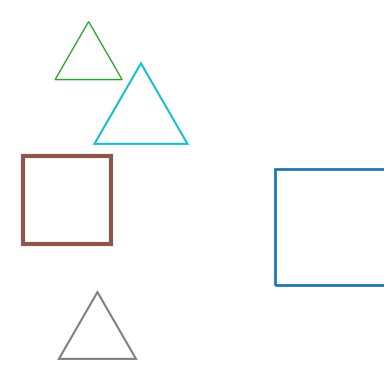[{"shape": "square", "thickness": 2, "radius": 0.75, "center": [0.864, 0.411]}, {"shape": "triangle", "thickness": 1, "radius": 0.5, "center": [0.23, 0.843]}, {"shape": "square", "thickness": 3, "radius": 0.57, "center": [0.174, 0.48]}, {"shape": "triangle", "thickness": 1.5, "radius": 0.58, "center": [0.253, 0.126]}, {"shape": "triangle", "thickness": 1.5, "radius": 0.7, "center": [0.366, 0.696]}]